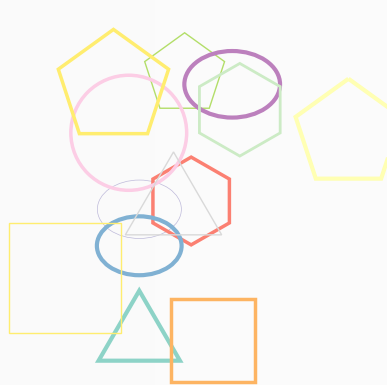[{"shape": "triangle", "thickness": 3, "radius": 0.61, "center": [0.359, 0.124]}, {"shape": "pentagon", "thickness": 3, "radius": 0.72, "center": [0.899, 0.652]}, {"shape": "oval", "thickness": 0.5, "radius": 0.54, "center": [0.36, 0.456]}, {"shape": "hexagon", "thickness": 2.5, "radius": 0.57, "center": [0.493, 0.478]}, {"shape": "oval", "thickness": 3, "radius": 0.55, "center": [0.359, 0.362]}, {"shape": "square", "thickness": 2.5, "radius": 0.54, "center": [0.549, 0.115]}, {"shape": "pentagon", "thickness": 1, "radius": 0.54, "center": [0.476, 0.807]}, {"shape": "circle", "thickness": 2.5, "radius": 0.75, "center": [0.332, 0.655]}, {"shape": "triangle", "thickness": 1, "radius": 0.72, "center": [0.448, 0.462]}, {"shape": "oval", "thickness": 3, "radius": 0.62, "center": [0.599, 0.781]}, {"shape": "hexagon", "thickness": 2, "radius": 0.6, "center": [0.619, 0.715]}, {"shape": "square", "thickness": 1, "radius": 0.72, "center": [0.168, 0.278]}, {"shape": "pentagon", "thickness": 2.5, "radius": 0.75, "center": [0.293, 0.774]}]